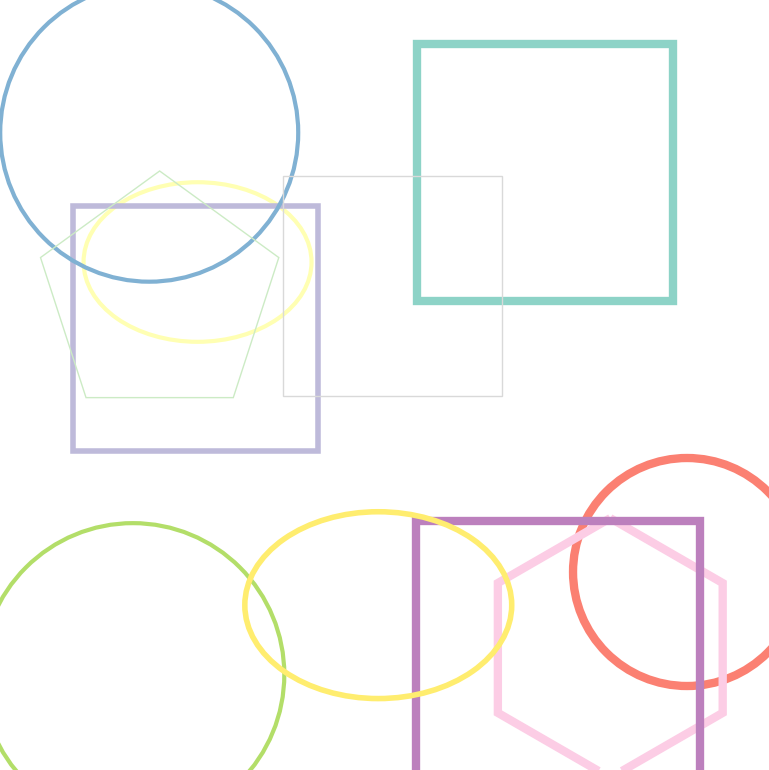[{"shape": "square", "thickness": 3, "radius": 0.83, "center": [0.707, 0.776]}, {"shape": "oval", "thickness": 1.5, "radius": 0.74, "center": [0.257, 0.66]}, {"shape": "square", "thickness": 2, "radius": 0.79, "center": [0.254, 0.574]}, {"shape": "circle", "thickness": 3, "radius": 0.74, "center": [0.892, 0.257]}, {"shape": "circle", "thickness": 1.5, "radius": 0.97, "center": [0.194, 0.828]}, {"shape": "circle", "thickness": 1.5, "radius": 0.98, "center": [0.173, 0.124]}, {"shape": "hexagon", "thickness": 3, "radius": 0.84, "center": [0.793, 0.158]}, {"shape": "square", "thickness": 0.5, "radius": 0.71, "center": [0.51, 0.628]}, {"shape": "square", "thickness": 3, "radius": 0.92, "center": [0.725, 0.138]}, {"shape": "pentagon", "thickness": 0.5, "radius": 0.81, "center": [0.207, 0.615]}, {"shape": "oval", "thickness": 2, "radius": 0.87, "center": [0.491, 0.214]}]